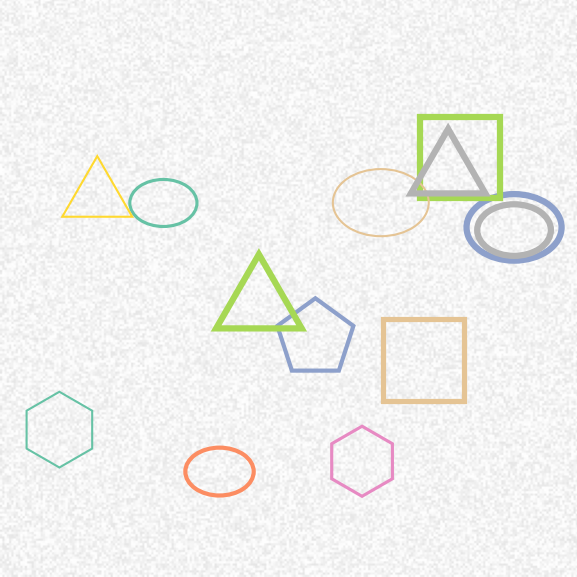[{"shape": "hexagon", "thickness": 1, "radius": 0.33, "center": [0.103, 0.255]}, {"shape": "oval", "thickness": 1.5, "radius": 0.29, "center": [0.283, 0.648]}, {"shape": "oval", "thickness": 2, "radius": 0.3, "center": [0.38, 0.183]}, {"shape": "pentagon", "thickness": 2, "radius": 0.35, "center": [0.546, 0.413]}, {"shape": "oval", "thickness": 3, "radius": 0.41, "center": [0.89, 0.605]}, {"shape": "hexagon", "thickness": 1.5, "radius": 0.3, "center": [0.627, 0.2]}, {"shape": "square", "thickness": 3, "radius": 0.35, "center": [0.796, 0.727]}, {"shape": "triangle", "thickness": 3, "radius": 0.43, "center": [0.448, 0.473]}, {"shape": "triangle", "thickness": 1, "radius": 0.35, "center": [0.168, 0.659]}, {"shape": "square", "thickness": 2.5, "radius": 0.35, "center": [0.733, 0.376]}, {"shape": "oval", "thickness": 1, "radius": 0.42, "center": [0.659, 0.648]}, {"shape": "oval", "thickness": 3, "radius": 0.32, "center": [0.89, 0.601]}, {"shape": "triangle", "thickness": 3, "radius": 0.37, "center": [0.776, 0.701]}]